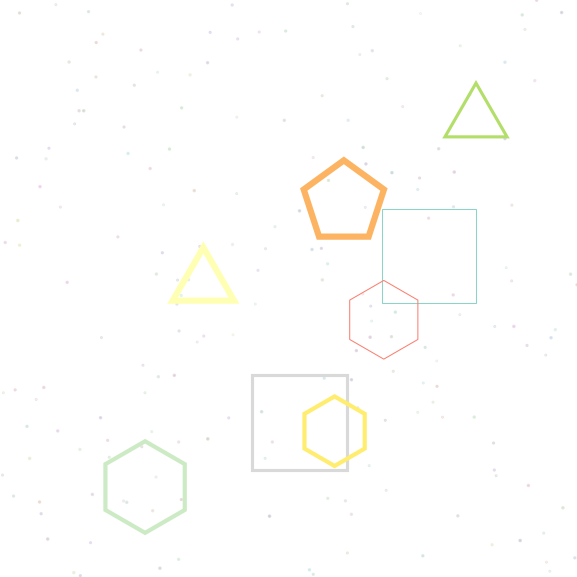[{"shape": "square", "thickness": 0.5, "radius": 0.41, "center": [0.742, 0.555]}, {"shape": "triangle", "thickness": 3, "radius": 0.31, "center": [0.352, 0.509]}, {"shape": "hexagon", "thickness": 0.5, "radius": 0.34, "center": [0.665, 0.445]}, {"shape": "pentagon", "thickness": 3, "radius": 0.37, "center": [0.595, 0.648]}, {"shape": "triangle", "thickness": 1.5, "radius": 0.31, "center": [0.824, 0.793]}, {"shape": "square", "thickness": 1.5, "radius": 0.41, "center": [0.518, 0.268]}, {"shape": "hexagon", "thickness": 2, "radius": 0.4, "center": [0.251, 0.156]}, {"shape": "hexagon", "thickness": 2, "radius": 0.3, "center": [0.579, 0.252]}]